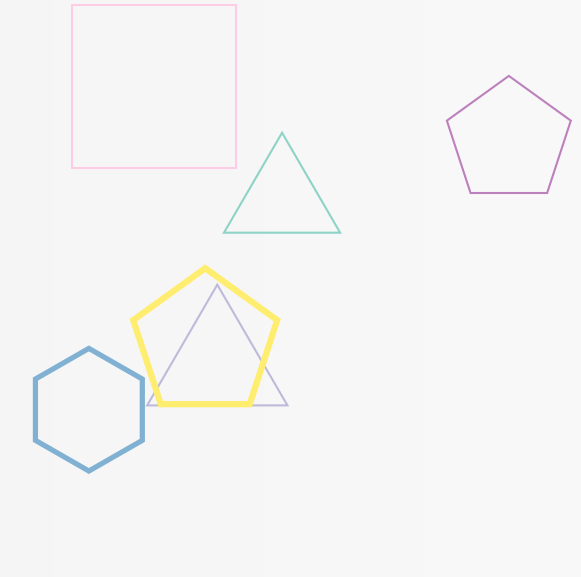[{"shape": "triangle", "thickness": 1, "radius": 0.58, "center": [0.485, 0.654]}, {"shape": "triangle", "thickness": 1, "radius": 0.7, "center": [0.374, 0.367]}, {"shape": "hexagon", "thickness": 2.5, "radius": 0.53, "center": [0.153, 0.29]}, {"shape": "square", "thickness": 1, "radius": 0.71, "center": [0.265, 0.85]}, {"shape": "pentagon", "thickness": 1, "radius": 0.56, "center": [0.875, 0.756]}, {"shape": "pentagon", "thickness": 3, "radius": 0.65, "center": [0.353, 0.405]}]